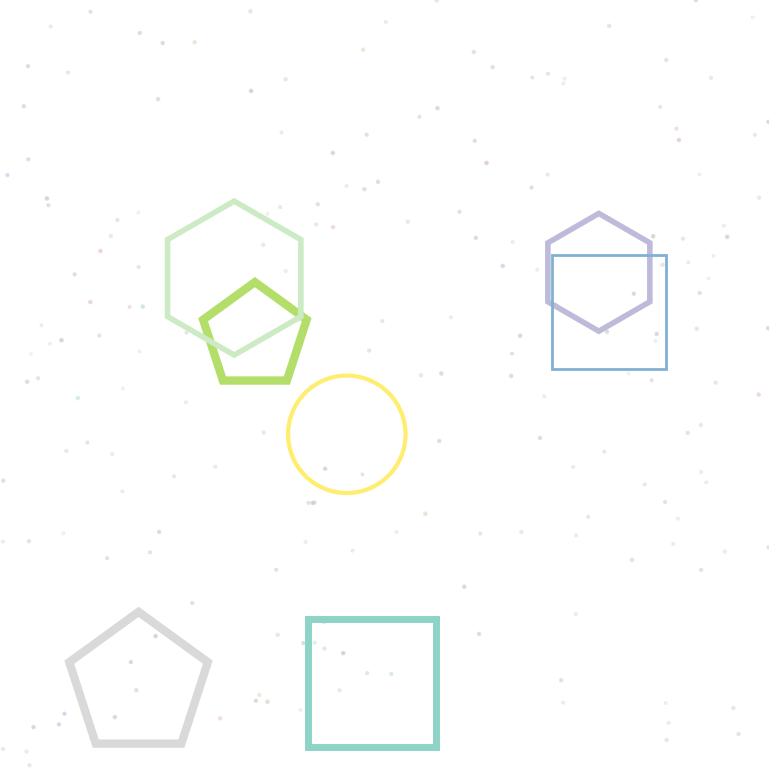[{"shape": "square", "thickness": 2.5, "radius": 0.41, "center": [0.483, 0.113]}, {"shape": "hexagon", "thickness": 2, "radius": 0.38, "center": [0.778, 0.646]}, {"shape": "square", "thickness": 1, "radius": 0.37, "center": [0.791, 0.594]}, {"shape": "pentagon", "thickness": 3, "radius": 0.35, "center": [0.331, 0.563]}, {"shape": "pentagon", "thickness": 3, "radius": 0.47, "center": [0.18, 0.111]}, {"shape": "hexagon", "thickness": 2, "radius": 0.5, "center": [0.304, 0.639]}, {"shape": "circle", "thickness": 1.5, "radius": 0.38, "center": [0.45, 0.436]}]